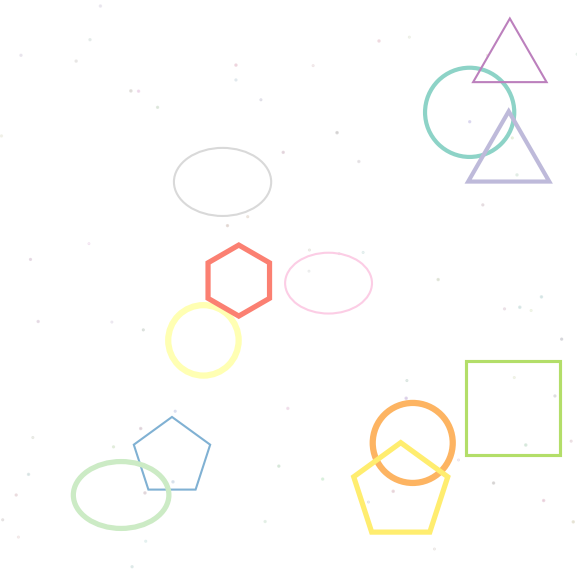[{"shape": "circle", "thickness": 2, "radius": 0.39, "center": [0.813, 0.805]}, {"shape": "circle", "thickness": 3, "radius": 0.3, "center": [0.352, 0.41]}, {"shape": "triangle", "thickness": 2, "radius": 0.41, "center": [0.881, 0.725]}, {"shape": "hexagon", "thickness": 2.5, "radius": 0.31, "center": [0.413, 0.513]}, {"shape": "pentagon", "thickness": 1, "radius": 0.35, "center": [0.298, 0.208]}, {"shape": "circle", "thickness": 3, "radius": 0.35, "center": [0.715, 0.232]}, {"shape": "square", "thickness": 1.5, "radius": 0.4, "center": [0.889, 0.293]}, {"shape": "oval", "thickness": 1, "radius": 0.38, "center": [0.569, 0.509]}, {"shape": "oval", "thickness": 1, "radius": 0.42, "center": [0.385, 0.684]}, {"shape": "triangle", "thickness": 1, "radius": 0.37, "center": [0.883, 0.894]}, {"shape": "oval", "thickness": 2.5, "radius": 0.41, "center": [0.21, 0.142]}, {"shape": "pentagon", "thickness": 2.5, "radius": 0.43, "center": [0.694, 0.147]}]